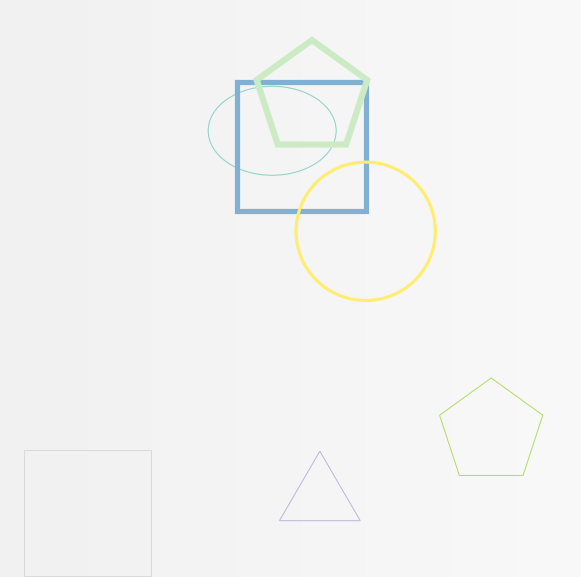[{"shape": "oval", "thickness": 0.5, "radius": 0.55, "center": [0.468, 0.773]}, {"shape": "triangle", "thickness": 0.5, "radius": 0.4, "center": [0.55, 0.138]}, {"shape": "square", "thickness": 2.5, "radius": 0.56, "center": [0.519, 0.746]}, {"shape": "pentagon", "thickness": 0.5, "radius": 0.47, "center": [0.845, 0.251]}, {"shape": "square", "thickness": 0.5, "radius": 0.54, "center": [0.151, 0.111]}, {"shape": "pentagon", "thickness": 3, "radius": 0.5, "center": [0.537, 0.83]}, {"shape": "circle", "thickness": 1.5, "radius": 0.6, "center": [0.629, 0.599]}]